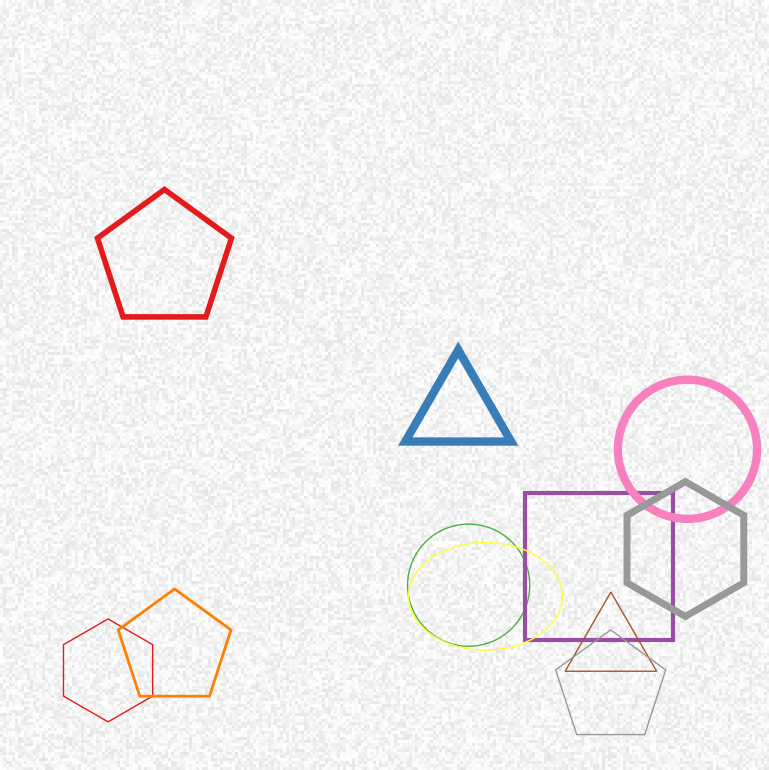[{"shape": "pentagon", "thickness": 2, "radius": 0.46, "center": [0.214, 0.662]}, {"shape": "hexagon", "thickness": 0.5, "radius": 0.33, "center": [0.14, 0.129]}, {"shape": "triangle", "thickness": 3, "radius": 0.4, "center": [0.595, 0.466]}, {"shape": "circle", "thickness": 0.5, "radius": 0.4, "center": [0.609, 0.24]}, {"shape": "square", "thickness": 1.5, "radius": 0.48, "center": [0.778, 0.264]}, {"shape": "pentagon", "thickness": 1, "radius": 0.38, "center": [0.227, 0.158]}, {"shape": "oval", "thickness": 0.5, "radius": 0.5, "center": [0.63, 0.226]}, {"shape": "triangle", "thickness": 0.5, "radius": 0.34, "center": [0.793, 0.163]}, {"shape": "circle", "thickness": 3, "radius": 0.45, "center": [0.893, 0.417]}, {"shape": "hexagon", "thickness": 2.5, "radius": 0.44, "center": [0.89, 0.287]}, {"shape": "pentagon", "thickness": 0.5, "radius": 0.38, "center": [0.793, 0.107]}]